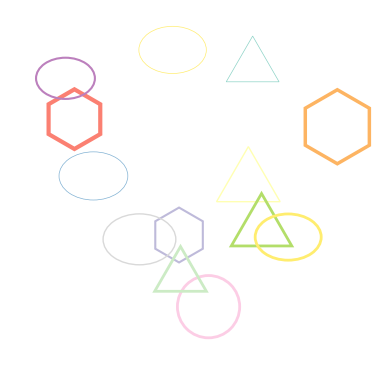[{"shape": "triangle", "thickness": 0.5, "radius": 0.4, "center": [0.656, 0.827]}, {"shape": "triangle", "thickness": 1, "radius": 0.48, "center": [0.645, 0.524]}, {"shape": "hexagon", "thickness": 1.5, "radius": 0.36, "center": [0.465, 0.39]}, {"shape": "hexagon", "thickness": 3, "radius": 0.39, "center": [0.193, 0.691]}, {"shape": "oval", "thickness": 0.5, "radius": 0.45, "center": [0.243, 0.543]}, {"shape": "hexagon", "thickness": 2.5, "radius": 0.48, "center": [0.876, 0.671]}, {"shape": "triangle", "thickness": 2, "radius": 0.45, "center": [0.679, 0.407]}, {"shape": "circle", "thickness": 2, "radius": 0.4, "center": [0.542, 0.203]}, {"shape": "oval", "thickness": 1, "radius": 0.47, "center": [0.362, 0.378]}, {"shape": "oval", "thickness": 1.5, "radius": 0.38, "center": [0.17, 0.797]}, {"shape": "triangle", "thickness": 2, "radius": 0.39, "center": [0.469, 0.282]}, {"shape": "oval", "thickness": 2, "radius": 0.43, "center": [0.749, 0.384]}, {"shape": "oval", "thickness": 0.5, "radius": 0.44, "center": [0.448, 0.87]}]